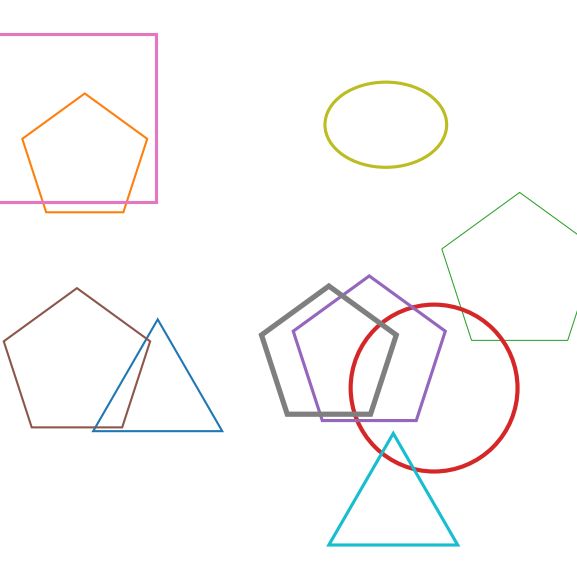[{"shape": "triangle", "thickness": 1, "radius": 0.65, "center": [0.273, 0.317]}, {"shape": "pentagon", "thickness": 1, "radius": 0.57, "center": [0.147, 0.724]}, {"shape": "pentagon", "thickness": 0.5, "radius": 0.71, "center": [0.9, 0.524]}, {"shape": "circle", "thickness": 2, "radius": 0.72, "center": [0.752, 0.327]}, {"shape": "pentagon", "thickness": 1.5, "radius": 0.69, "center": [0.639, 0.383]}, {"shape": "pentagon", "thickness": 1, "radius": 0.67, "center": [0.133, 0.367]}, {"shape": "square", "thickness": 1.5, "radius": 0.73, "center": [0.125, 0.795]}, {"shape": "pentagon", "thickness": 2.5, "radius": 0.61, "center": [0.57, 0.381]}, {"shape": "oval", "thickness": 1.5, "radius": 0.53, "center": [0.668, 0.783]}, {"shape": "triangle", "thickness": 1.5, "radius": 0.64, "center": [0.681, 0.12]}]